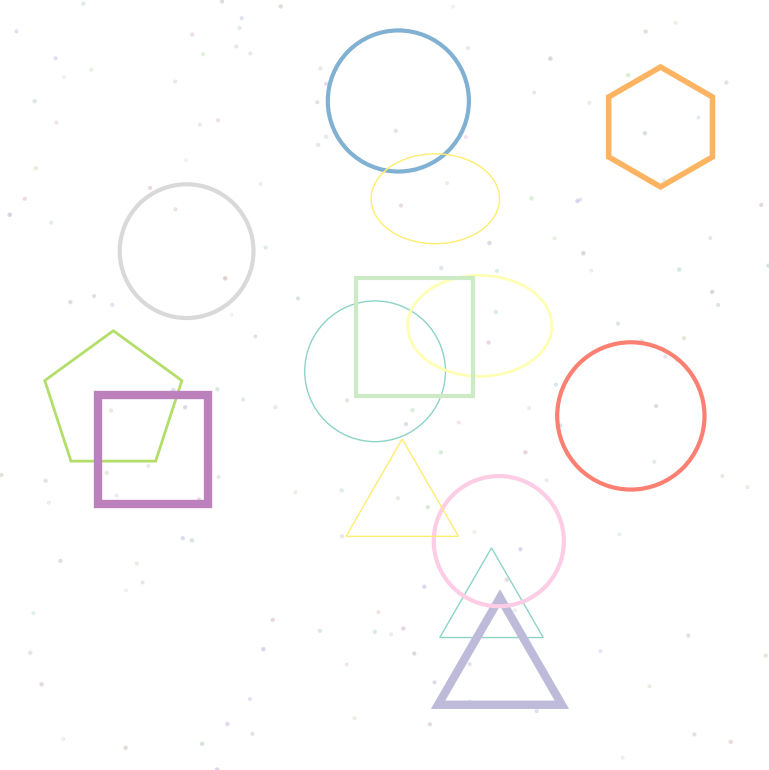[{"shape": "triangle", "thickness": 0.5, "radius": 0.39, "center": [0.638, 0.211]}, {"shape": "circle", "thickness": 0.5, "radius": 0.46, "center": [0.487, 0.518]}, {"shape": "oval", "thickness": 1, "radius": 0.47, "center": [0.623, 0.577]}, {"shape": "triangle", "thickness": 3, "radius": 0.46, "center": [0.649, 0.131]}, {"shape": "circle", "thickness": 1.5, "radius": 0.48, "center": [0.819, 0.46]}, {"shape": "circle", "thickness": 1.5, "radius": 0.46, "center": [0.517, 0.869]}, {"shape": "hexagon", "thickness": 2, "radius": 0.39, "center": [0.858, 0.835]}, {"shape": "pentagon", "thickness": 1, "radius": 0.47, "center": [0.147, 0.477]}, {"shape": "circle", "thickness": 1.5, "radius": 0.42, "center": [0.648, 0.297]}, {"shape": "circle", "thickness": 1.5, "radius": 0.43, "center": [0.242, 0.674]}, {"shape": "square", "thickness": 3, "radius": 0.35, "center": [0.199, 0.417]}, {"shape": "square", "thickness": 1.5, "radius": 0.38, "center": [0.538, 0.562]}, {"shape": "triangle", "thickness": 0.5, "radius": 0.42, "center": [0.522, 0.346]}, {"shape": "oval", "thickness": 0.5, "radius": 0.42, "center": [0.565, 0.742]}]